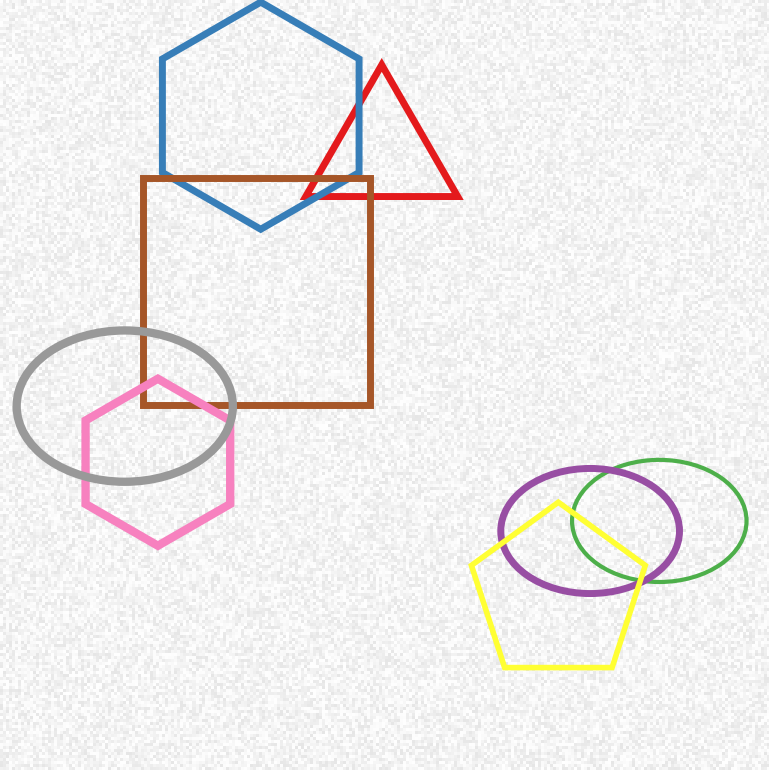[{"shape": "triangle", "thickness": 2.5, "radius": 0.57, "center": [0.496, 0.802]}, {"shape": "hexagon", "thickness": 2.5, "radius": 0.74, "center": [0.339, 0.85]}, {"shape": "oval", "thickness": 1.5, "radius": 0.57, "center": [0.856, 0.323]}, {"shape": "oval", "thickness": 2.5, "radius": 0.58, "center": [0.766, 0.31]}, {"shape": "pentagon", "thickness": 2, "radius": 0.59, "center": [0.725, 0.229]}, {"shape": "square", "thickness": 2.5, "radius": 0.74, "center": [0.333, 0.621]}, {"shape": "hexagon", "thickness": 3, "radius": 0.54, "center": [0.205, 0.4]}, {"shape": "oval", "thickness": 3, "radius": 0.7, "center": [0.162, 0.473]}]